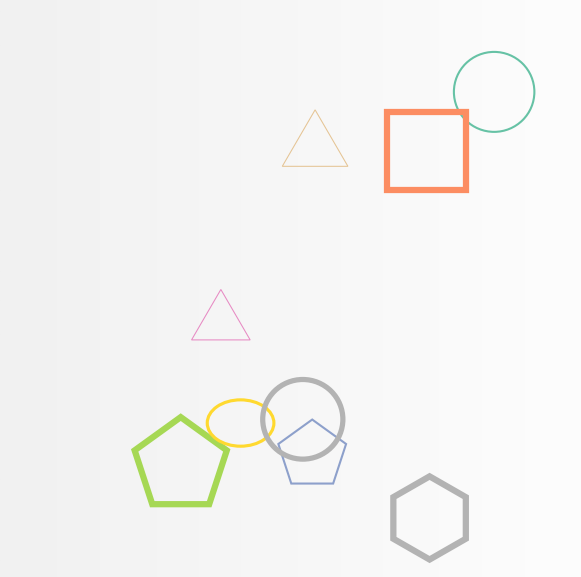[{"shape": "circle", "thickness": 1, "radius": 0.35, "center": [0.85, 0.84]}, {"shape": "square", "thickness": 3, "radius": 0.34, "center": [0.734, 0.738]}, {"shape": "pentagon", "thickness": 1, "radius": 0.31, "center": [0.537, 0.211]}, {"shape": "triangle", "thickness": 0.5, "radius": 0.29, "center": [0.38, 0.44]}, {"shape": "pentagon", "thickness": 3, "radius": 0.42, "center": [0.311, 0.193]}, {"shape": "oval", "thickness": 1.5, "radius": 0.29, "center": [0.414, 0.267]}, {"shape": "triangle", "thickness": 0.5, "radius": 0.33, "center": [0.542, 0.744]}, {"shape": "circle", "thickness": 2.5, "radius": 0.34, "center": [0.521, 0.273]}, {"shape": "hexagon", "thickness": 3, "radius": 0.36, "center": [0.739, 0.102]}]